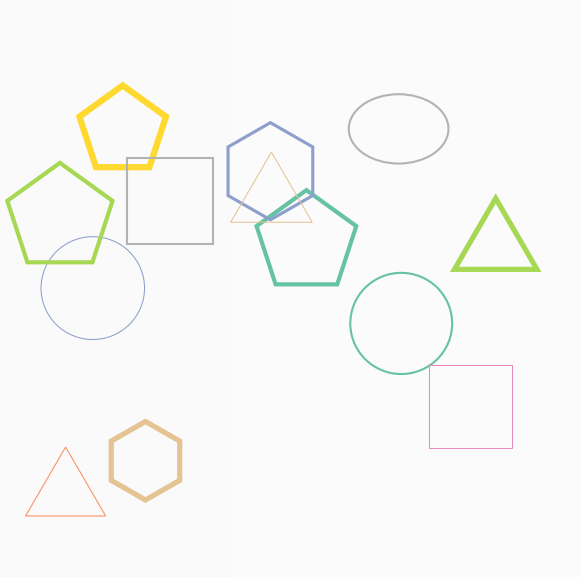[{"shape": "pentagon", "thickness": 2, "radius": 0.45, "center": [0.527, 0.58]}, {"shape": "circle", "thickness": 1, "radius": 0.44, "center": [0.69, 0.439]}, {"shape": "triangle", "thickness": 0.5, "radius": 0.4, "center": [0.113, 0.145]}, {"shape": "hexagon", "thickness": 1.5, "radius": 0.42, "center": [0.465, 0.703]}, {"shape": "circle", "thickness": 0.5, "radius": 0.45, "center": [0.16, 0.5]}, {"shape": "square", "thickness": 0.5, "radius": 0.36, "center": [0.809, 0.295]}, {"shape": "pentagon", "thickness": 2, "radius": 0.48, "center": [0.103, 0.622]}, {"shape": "triangle", "thickness": 2.5, "radius": 0.41, "center": [0.853, 0.574]}, {"shape": "pentagon", "thickness": 3, "radius": 0.39, "center": [0.211, 0.773]}, {"shape": "triangle", "thickness": 0.5, "radius": 0.4, "center": [0.467, 0.655]}, {"shape": "hexagon", "thickness": 2.5, "radius": 0.34, "center": [0.25, 0.201]}, {"shape": "oval", "thickness": 1, "radius": 0.43, "center": [0.686, 0.776]}, {"shape": "square", "thickness": 1, "radius": 0.37, "center": [0.293, 0.651]}]